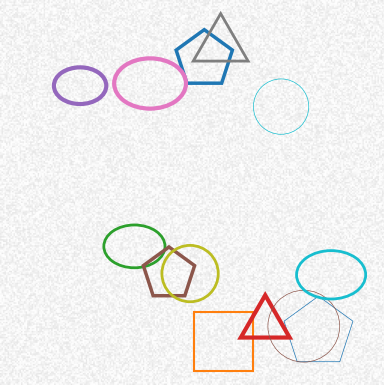[{"shape": "pentagon", "thickness": 2.5, "radius": 0.38, "center": [0.531, 0.846]}, {"shape": "pentagon", "thickness": 0.5, "radius": 0.47, "center": [0.827, 0.137]}, {"shape": "square", "thickness": 1.5, "radius": 0.38, "center": [0.58, 0.113]}, {"shape": "oval", "thickness": 2, "radius": 0.4, "center": [0.349, 0.36]}, {"shape": "triangle", "thickness": 3, "radius": 0.37, "center": [0.689, 0.16]}, {"shape": "oval", "thickness": 3, "radius": 0.34, "center": [0.208, 0.777]}, {"shape": "circle", "thickness": 0.5, "radius": 0.47, "center": [0.789, 0.153]}, {"shape": "pentagon", "thickness": 2.5, "radius": 0.35, "center": [0.439, 0.289]}, {"shape": "oval", "thickness": 3, "radius": 0.47, "center": [0.39, 0.783]}, {"shape": "triangle", "thickness": 2, "radius": 0.41, "center": [0.573, 0.882]}, {"shape": "circle", "thickness": 2, "radius": 0.37, "center": [0.494, 0.289]}, {"shape": "circle", "thickness": 0.5, "radius": 0.36, "center": [0.73, 0.723]}, {"shape": "oval", "thickness": 2, "radius": 0.45, "center": [0.86, 0.286]}]